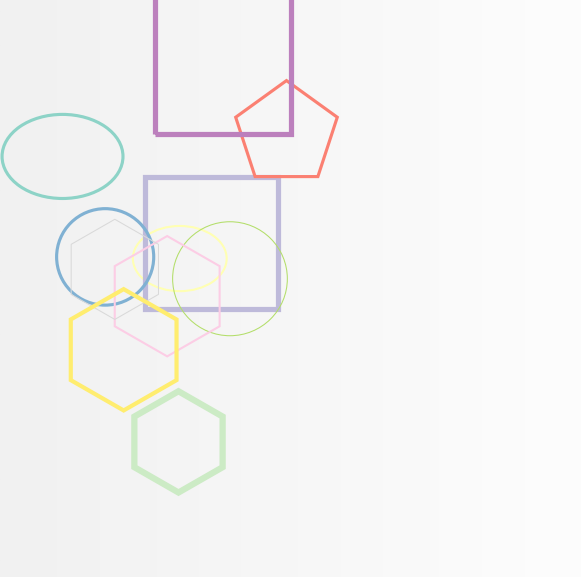[{"shape": "oval", "thickness": 1.5, "radius": 0.52, "center": [0.108, 0.728]}, {"shape": "oval", "thickness": 1, "radius": 0.4, "center": [0.309, 0.551]}, {"shape": "square", "thickness": 2.5, "radius": 0.57, "center": [0.364, 0.579]}, {"shape": "pentagon", "thickness": 1.5, "radius": 0.46, "center": [0.493, 0.768]}, {"shape": "circle", "thickness": 1.5, "radius": 0.42, "center": [0.181, 0.554]}, {"shape": "circle", "thickness": 0.5, "radius": 0.49, "center": [0.396, 0.516]}, {"shape": "hexagon", "thickness": 1, "radius": 0.52, "center": [0.288, 0.486]}, {"shape": "hexagon", "thickness": 0.5, "radius": 0.43, "center": [0.198, 0.533]}, {"shape": "square", "thickness": 2.5, "radius": 0.58, "center": [0.383, 0.884]}, {"shape": "hexagon", "thickness": 3, "radius": 0.44, "center": [0.307, 0.234]}, {"shape": "hexagon", "thickness": 2, "radius": 0.53, "center": [0.213, 0.393]}]